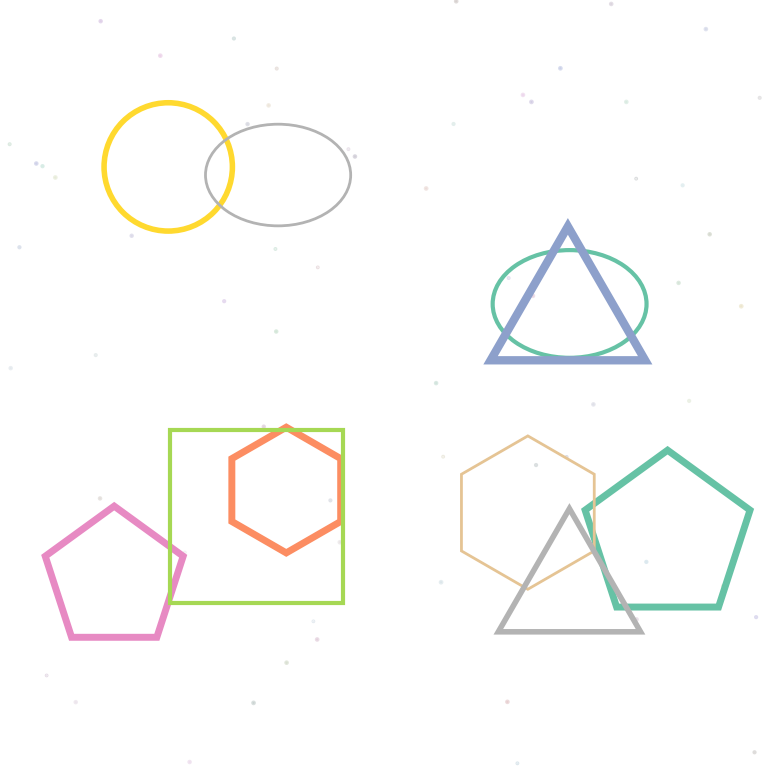[{"shape": "pentagon", "thickness": 2.5, "radius": 0.56, "center": [0.867, 0.303]}, {"shape": "oval", "thickness": 1.5, "radius": 0.5, "center": [0.74, 0.605]}, {"shape": "hexagon", "thickness": 2.5, "radius": 0.41, "center": [0.372, 0.364]}, {"shape": "triangle", "thickness": 3, "radius": 0.58, "center": [0.737, 0.59]}, {"shape": "pentagon", "thickness": 2.5, "radius": 0.47, "center": [0.148, 0.249]}, {"shape": "square", "thickness": 1.5, "radius": 0.56, "center": [0.333, 0.329]}, {"shape": "circle", "thickness": 2, "radius": 0.42, "center": [0.218, 0.783]}, {"shape": "hexagon", "thickness": 1, "radius": 0.5, "center": [0.686, 0.334]}, {"shape": "oval", "thickness": 1, "radius": 0.47, "center": [0.361, 0.773]}, {"shape": "triangle", "thickness": 2, "radius": 0.53, "center": [0.74, 0.233]}]